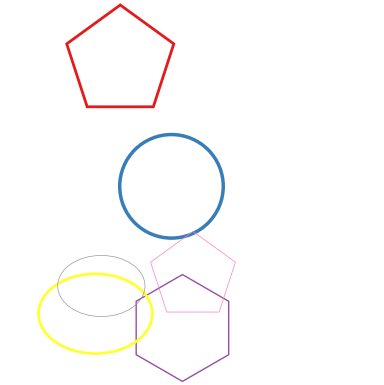[{"shape": "pentagon", "thickness": 2, "radius": 0.73, "center": [0.312, 0.841]}, {"shape": "circle", "thickness": 2.5, "radius": 0.67, "center": [0.445, 0.516]}, {"shape": "hexagon", "thickness": 1, "radius": 0.69, "center": [0.474, 0.148]}, {"shape": "oval", "thickness": 2, "radius": 0.74, "center": [0.248, 0.185]}, {"shape": "pentagon", "thickness": 0.5, "radius": 0.58, "center": [0.501, 0.283]}, {"shape": "oval", "thickness": 0.5, "radius": 0.57, "center": [0.263, 0.257]}]